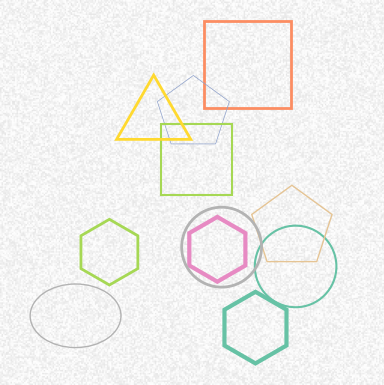[{"shape": "hexagon", "thickness": 3, "radius": 0.46, "center": [0.664, 0.149]}, {"shape": "circle", "thickness": 1.5, "radius": 0.53, "center": [0.768, 0.308]}, {"shape": "square", "thickness": 2, "radius": 0.57, "center": [0.643, 0.832]}, {"shape": "pentagon", "thickness": 0.5, "radius": 0.49, "center": [0.502, 0.706]}, {"shape": "hexagon", "thickness": 3, "radius": 0.42, "center": [0.565, 0.352]}, {"shape": "hexagon", "thickness": 2, "radius": 0.43, "center": [0.284, 0.345]}, {"shape": "square", "thickness": 1.5, "radius": 0.46, "center": [0.51, 0.586]}, {"shape": "triangle", "thickness": 2, "radius": 0.56, "center": [0.399, 0.694]}, {"shape": "pentagon", "thickness": 1, "radius": 0.55, "center": [0.758, 0.409]}, {"shape": "oval", "thickness": 1, "radius": 0.59, "center": [0.196, 0.18]}, {"shape": "circle", "thickness": 2, "radius": 0.52, "center": [0.576, 0.358]}]